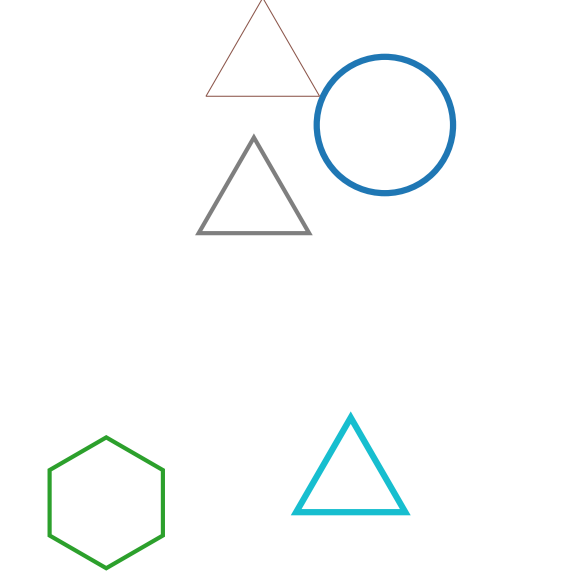[{"shape": "circle", "thickness": 3, "radius": 0.59, "center": [0.666, 0.783]}, {"shape": "hexagon", "thickness": 2, "radius": 0.57, "center": [0.184, 0.128]}, {"shape": "triangle", "thickness": 0.5, "radius": 0.57, "center": [0.455, 0.889]}, {"shape": "triangle", "thickness": 2, "radius": 0.55, "center": [0.44, 0.651]}, {"shape": "triangle", "thickness": 3, "radius": 0.55, "center": [0.607, 0.167]}]